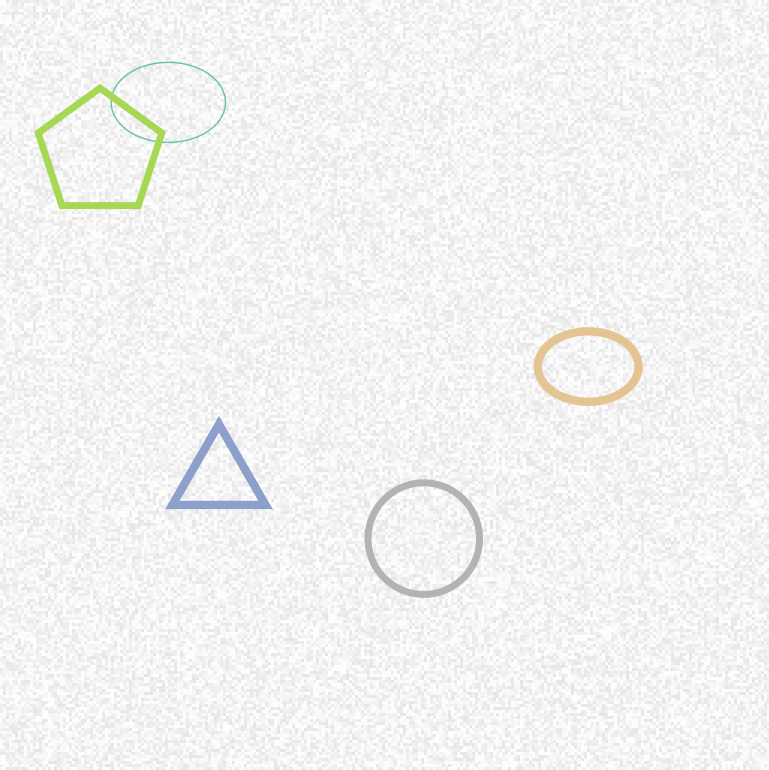[{"shape": "oval", "thickness": 0.5, "radius": 0.37, "center": [0.219, 0.867]}, {"shape": "triangle", "thickness": 3, "radius": 0.35, "center": [0.284, 0.379]}, {"shape": "pentagon", "thickness": 2.5, "radius": 0.42, "center": [0.13, 0.801]}, {"shape": "oval", "thickness": 3, "radius": 0.33, "center": [0.764, 0.524]}, {"shape": "circle", "thickness": 2.5, "radius": 0.36, "center": [0.55, 0.3]}]